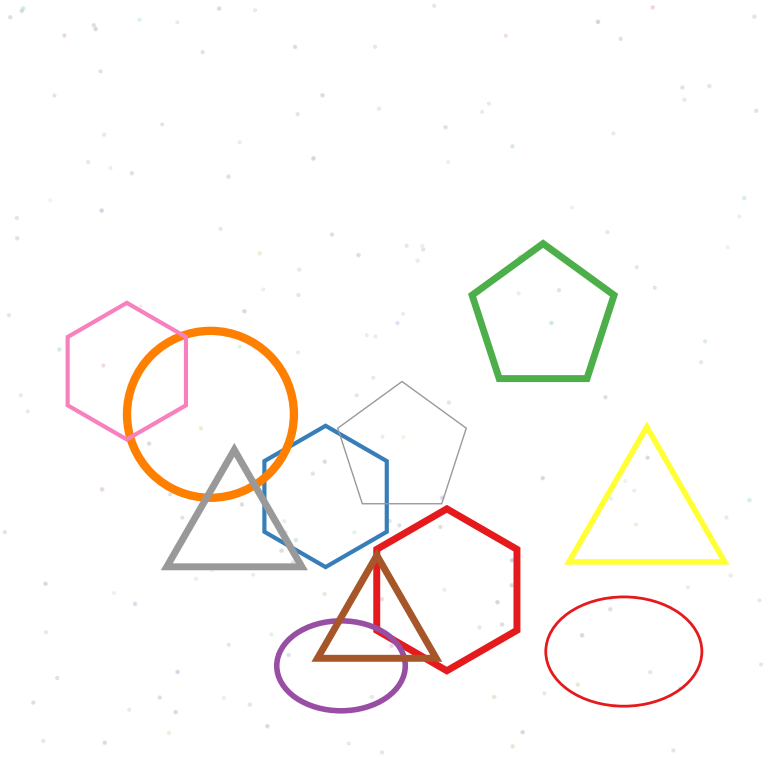[{"shape": "oval", "thickness": 1, "radius": 0.51, "center": [0.81, 0.154]}, {"shape": "hexagon", "thickness": 2.5, "radius": 0.53, "center": [0.58, 0.234]}, {"shape": "hexagon", "thickness": 1.5, "radius": 0.46, "center": [0.423, 0.355]}, {"shape": "pentagon", "thickness": 2.5, "radius": 0.48, "center": [0.705, 0.587]}, {"shape": "oval", "thickness": 2, "radius": 0.42, "center": [0.443, 0.135]}, {"shape": "circle", "thickness": 3, "radius": 0.54, "center": [0.273, 0.462]}, {"shape": "triangle", "thickness": 2, "radius": 0.58, "center": [0.84, 0.329]}, {"shape": "triangle", "thickness": 2.5, "radius": 0.45, "center": [0.489, 0.19]}, {"shape": "hexagon", "thickness": 1.5, "radius": 0.44, "center": [0.165, 0.518]}, {"shape": "triangle", "thickness": 2.5, "radius": 0.51, "center": [0.304, 0.315]}, {"shape": "pentagon", "thickness": 0.5, "radius": 0.44, "center": [0.522, 0.417]}]